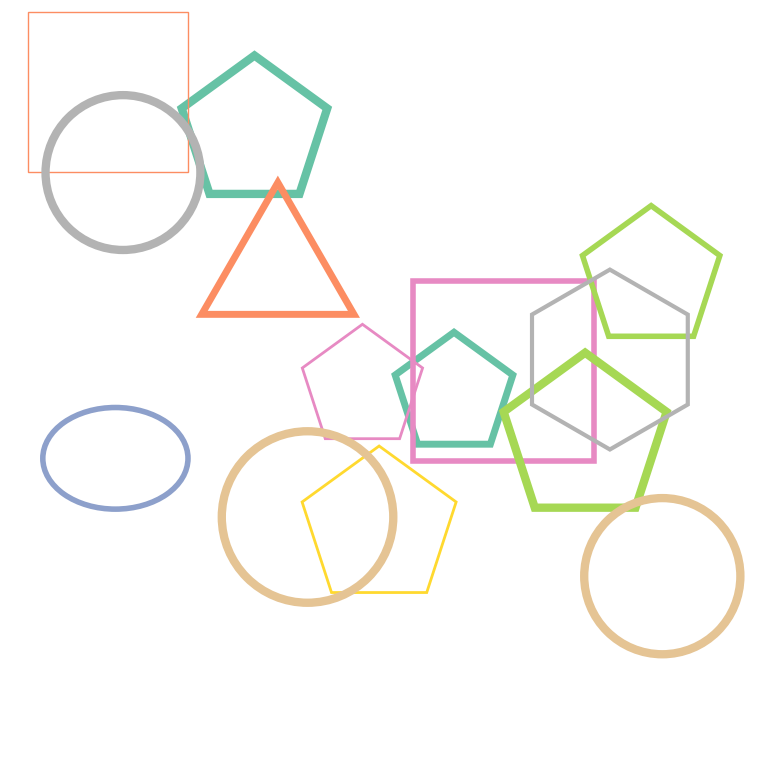[{"shape": "pentagon", "thickness": 2.5, "radius": 0.4, "center": [0.59, 0.488]}, {"shape": "pentagon", "thickness": 3, "radius": 0.5, "center": [0.33, 0.829]}, {"shape": "square", "thickness": 0.5, "radius": 0.52, "center": [0.14, 0.881]}, {"shape": "triangle", "thickness": 2.5, "radius": 0.57, "center": [0.361, 0.649]}, {"shape": "oval", "thickness": 2, "radius": 0.47, "center": [0.15, 0.405]}, {"shape": "square", "thickness": 2, "radius": 0.59, "center": [0.654, 0.519]}, {"shape": "pentagon", "thickness": 1, "radius": 0.41, "center": [0.471, 0.497]}, {"shape": "pentagon", "thickness": 3, "radius": 0.56, "center": [0.76, 0.431]}, {"shape": "pentagon", "thickness": 2, "radius": 0.47, "center": [0.846, 0.639]}, {"shape": "pentagon", "thickness": 1, "radius": 0.53, "center": [0.492, 0.316]}, {"shape": "circle", "thickness": 3, "radius": 0.51, "center": [0.86, 0.252]}, {"shape": "circle", "thickness": 3, "radius": 0.56, "center": [0.399, 0.329]}, {"shape": "circle", "thickness": 3, "radius": 0.5, "center": [0.16, 0.776]}, {"shape": "hexagon", "thickness": 1.5, "radius": 0.58, "center": [0.792, 0.533]}]